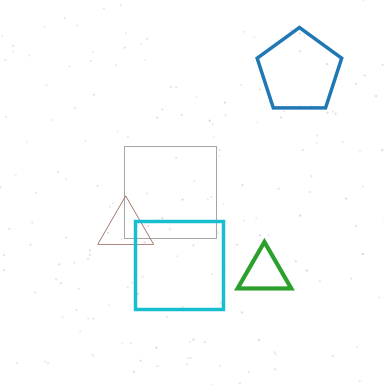[{"shape": "pentagon", "thickness": 2.5, "radius": 0.58, "center": [0.778, 0.813]}, {"shape": "triangle", "thickness": 3, "radius": 0.4, "center": [0.687, 0.291]}, {"shape": "triangle", "thickness": 0.5, "radius": 0.42, "center": [0.326, 0.407]}, {"shape": "square", "thickness": 0.5, "radius": 0.59, "center": [0.442, 0.502]}, {"shape": "square", "thickness": 2.5, "radius": 0.57, "center": [0.466, 0.311]}]